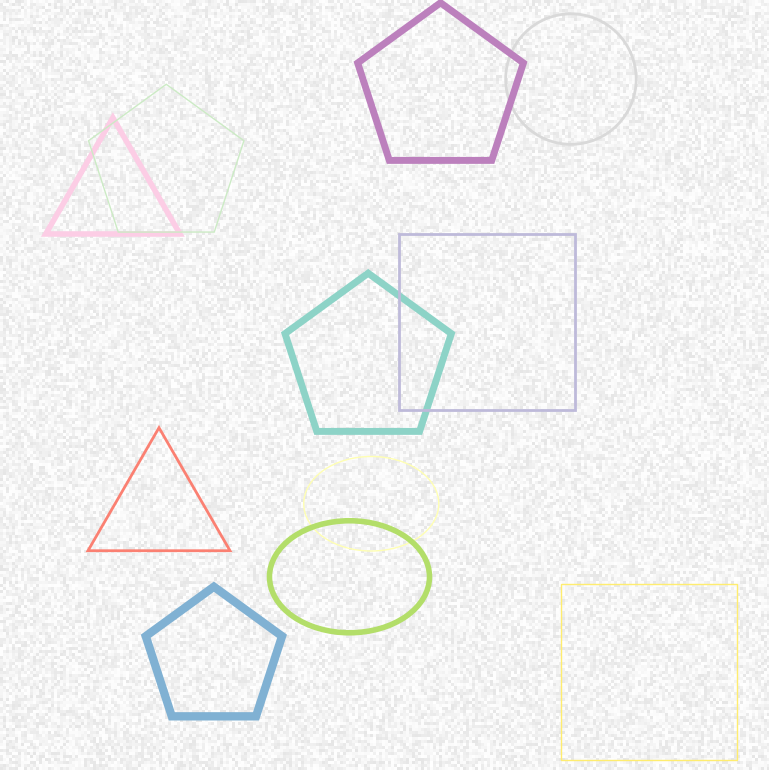[{"shape": "pentagon", "thickness": 2.5, "radius": 0.57, "center": [0.478, 0.532]}, {"shape": "oval", "thickness": 0.5, "radius": 0.44, "center": [0.482, 0.346]}, {"shape": "square", "thickness": 1, "radius": 0.57, "center": [0.632, 0.581]}, {"shape": "triangle", "thickness": 1, "radius": 0.53, "center": [0.206, 0.338]}, {"shape": "pentagon", "thickness": 3, "radius": 0.47, "center": [0.278, 0.145]}, {"shape": "oval", "thickness": 2, "radius": 0.52, "center": [0.454, 0.251]}, {"shape": "triangle", "thickness": 2, "radius": 0.5, "center": [0.147, 0.746]}, {"shape": "circle", "thickness": 1, "radius": 0.42, "center": [0.741, 0.897]}, {"shape": "pentagon", "thickness": 2.5, "radius": 0.57, "center": [0.572, 0.883]}, {"shape": "pentagon", "thickness": 0.5, "radius": 0.53, "center": [0.216, 0.784]}, {"shape": "square", "thickness": 0.5, "radius": 0.57, "center": [0.843, 0.127]}]